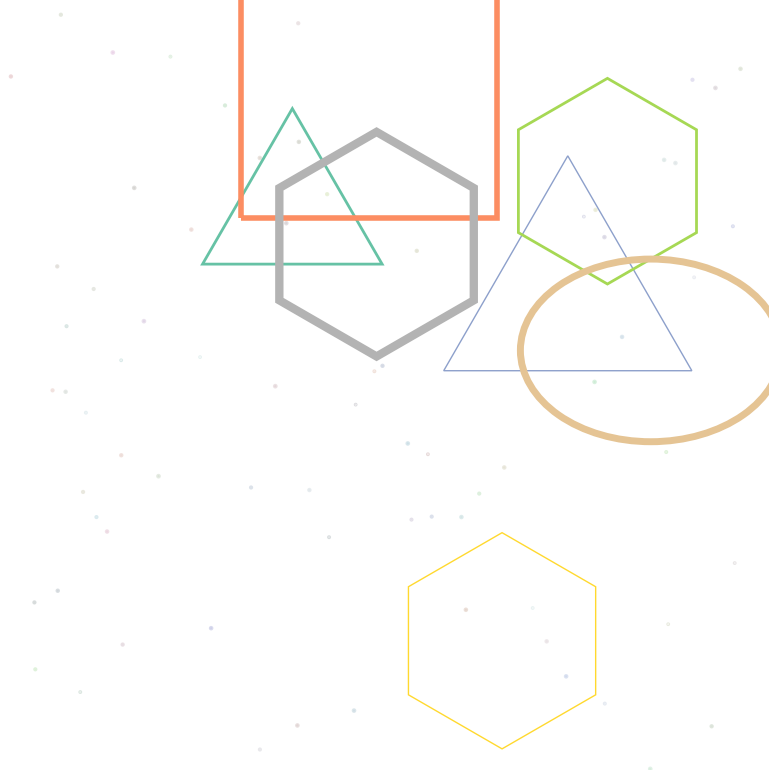[{"shape": "triangle", "thickness": 1, "radius": 0.67, "center": [0.38, 0.724]}, {"shape": "square", "thickness": 2, "radius": 0.83, "center": [0.48, 0.883]}, {"shape": "triangle", "thickness": 0.5, "radius": 0.93, "center": [0.737, 0.612]}, {"shape": "hexagon", "thickness": 1, "radius": 0.67, "center": [0.789, 0.765]}, {"shape": "hexagon", "thickness": 0.5, "radius": 0.7, "center": [0.652, 0.168]}, {"shape": "oval", "thickness": 2.5, "radius": 0.85, "center": [0.845, 0.545]}, {"shape": "hexagon", "thickness": 3, "radius": 0.73, "center": [0.489, 0.683]}]